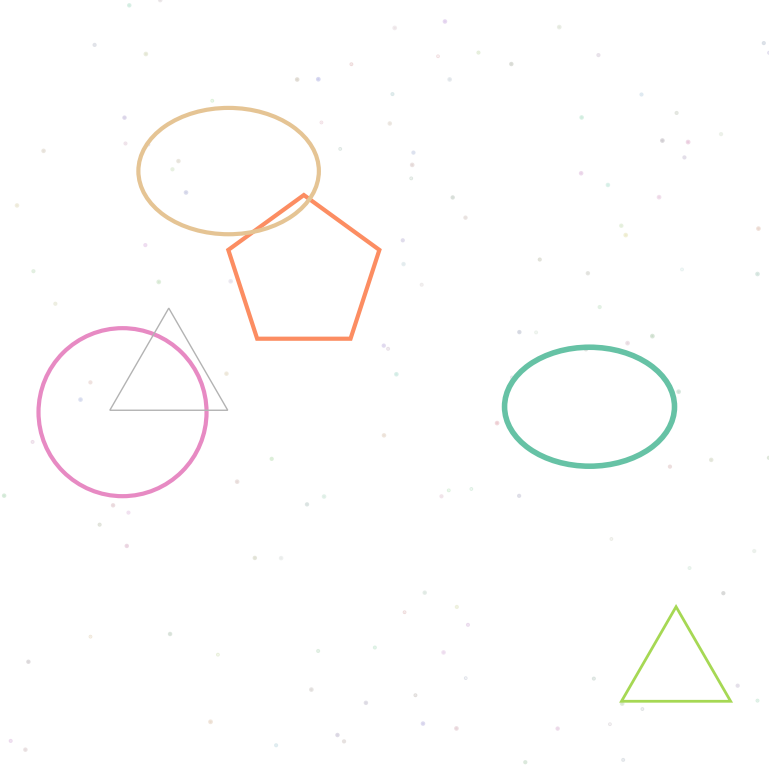[{"shape": "oval", "thickness": 2, "radius": 0.55, "center": [0.766, 0.472]}, {"shape": "pentagon", "thickness": 1.5, "radius": 0.52, "center": [0.395, 0.644]}, {"shape": "circle", "thickness": 1.5, "radius": 0.55, "center": [0.159, 0.465]}, {"shape": "triangle", "thickness": 1, "radius": 0.41, "center": [0.878, 0.13]}, {"shape": "oval", "thickness": 1.5, "radius": 0.59, "center": [0.297, 0.778]}, {"shape": "triangle", "thickness": 0.5, "radius": 0.44, "center": [0.219, 0.511]}]